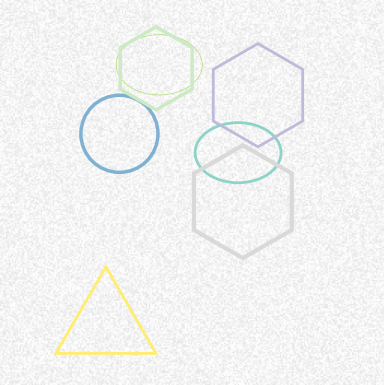[{"shape": "oval", "thickness": 2, "radius": 0.56, "center": [0.618, 0.603]}, {"shape": "hexagon", "thickness": 2, "radius": 0.67, "center": [0.67, 0.753]}, {"shape": "circle", "thickness": 2.5, "radius": 0.5, "center": [0.31, 0.652]}, {"shape": "oval", "thickness": 0.5, "radius": 0.56, "center": [0.414, 0.832]}, {"shape": "hexagon", "thickness": 3, "radius": 0.73, "center": [0.631, 0.476]}, {"shape": "hexagon", "thickness": 2.5, "radius": 0.54, "center": [0.406, 0.822]}, {"shape": "triangle", "thickness": 2, "radius": 0.75, "center": [0.275, 0.157]}]